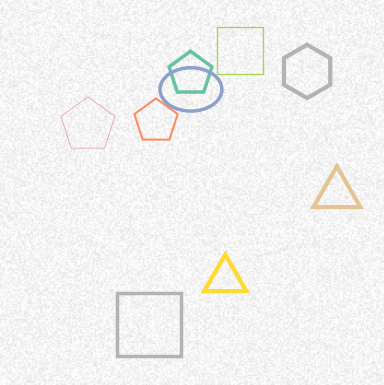[{"shape": "pentagon", "thickness": 2.5, "radius": 0.29, "center": [0.495, 0.808]}, {"shape": "pentagon", "thickness": 1.5, "radius": 0.3, "center": [0.405, 0.685]}, {"shape": "oval", "thickness": 2.5, "radius": 0.4, "center": [0.496, 0.768]}, {"shape": "pentagon", "thickness": 0.5, "radius": 0.37, "center": [0.228, 0.675]}, {"shape": "square", "thickness": 1, "radius": 0.3, "center": [0.624, 0.869]}, {"shape": "triangle", "thickness": 3, "radius": 0.32, "center": [0.585, 0.276]}, {"shape": "triangle", "thickness": 3, "radius": 0.35, "center": [0.875, 0.497]}, {"shape": "hexagon", "thickness": 3, "radius": 0.35, "center": [0.798, 0.815]}, {"shape": "square", "thickness": 2.5, "radius": 0.41, "center": [0.388, 0.158]}]